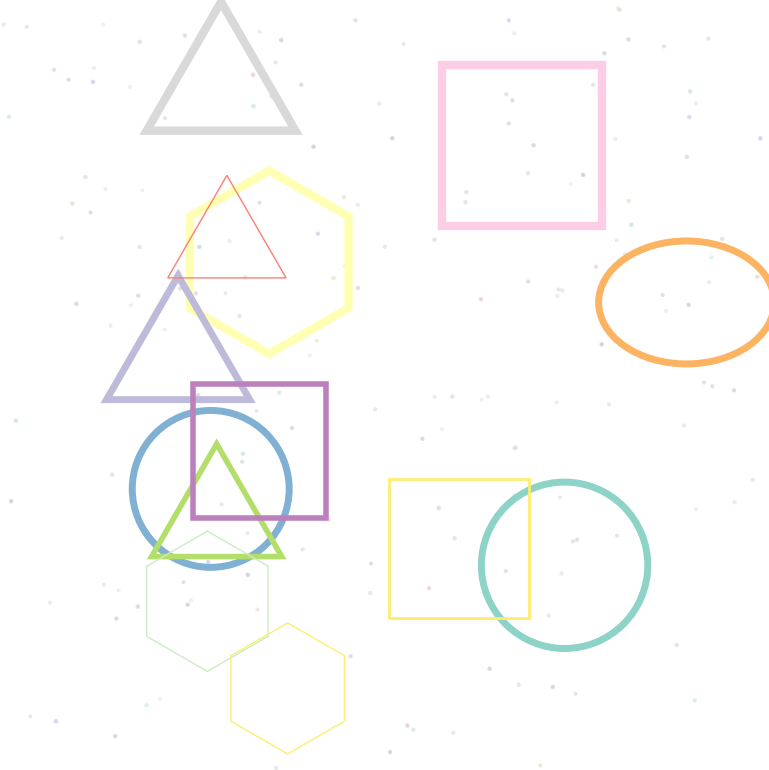[{"shape": "circle", "thickness": 2.5, "radius": 0.54, "center": [0.733, 0.266]}, {"shape": "hexagon", "thickness": 3, "radius": 0.59, "center": [0.35, 0.659]}, {"shape": "triangle", "thickness": 2.5, "radius": 0.54, "center": [0.231, 0.535]}, {"shape": "triangle", "thickness": 0.5, "radius": 0.44, "center": [0.295, 0.683]}, {"shape": "circle", "thickness": 2.5, "radius": 0.51, "center": [0.274, 0.365]}, {"shape": "oval", "thickness": 2.5, "radius": 0.57, "center": [0.892, 0.607]}, {"shape": "triangle", "thickness": 2, "radius": 0.49, "center": [0.281, 0.326]}, {"shape": "square", "thickness": 3, "radius": 0.52, "center": [0.678, 0.811]}, {"shape": "triangle", "thickness": 3, "radius": 0.56, "center": [0.287, 0.886]}, {"shape": "square", "thickness": 2, "radius": 0.43, "center": [0.337, 0.414]}, {"shape": "hexagon", "thickness": 0.5, "radius": 0.46, "center": [0.269, 0.219]}, {"shape": "square", "thickness": 1, "radius": 0.45, "center": [0.596, 0.288]}, {"shape": "hexagon", "thickness": 0.5, "radius": 0.43, "center": [0.374, 0.106]}]